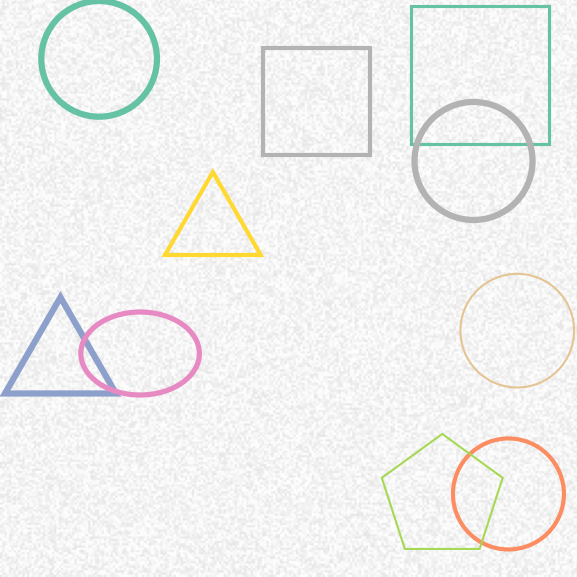[{"shape": "circle", "thickness": 3, "radius": 0.5, "center": [0.172, 0.897]}, {"shape": "square", "thickness": 1.5, "radius": 0.6, "center": [0.831, 0.869]}, {"shape": "circle", "thickness": 2, "radius": 0.48, "center": [0.88, 0.144]}, {"shape": "triangle", "thickness": 3, "radius": 0.55, "center": [0.105, 0.373]}, {"shape": "oval", "thickness": 2.5, "radius": 0.51, "center": [0.243, 0.387]}, {"shape": "pentagon", "thickness": 1, "radius": 0.55, "center": [0.766, 0.138]}, {"shape": "triangle", "thickness": 2, "radius": 0.48, "center": [0.369, 0.605]}, {"shape": "circle", "thickness": 1, "radius": 0.49, "center": [0.896, 0.427]}, {"shape": "circle", "thickness": 3, "radius": 0.51, "center": [0.82, 0.72]}, {"shape": "square", "thickness": 2, "radius": 0.46, "center": [0.548, 0.824]}]